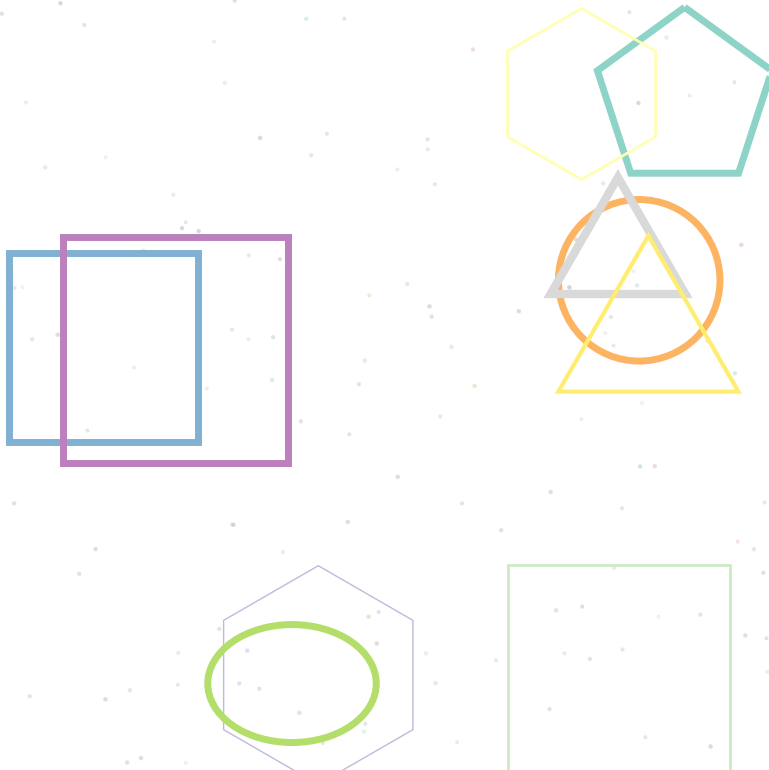[{"shape": "pentagon", "thickness": 2.5, "radius": 0.6, "center": [0.889, 0.871]}, {"shape": "hexagon", "thickness": 1, "radius": 0.56, "center": [0.755, 0.878]}, {"shape": "hexagon", "thickness": 0.5, "radius": 0.71, "center": [0.413, 0.123]}, {"shape": "square", "thickness": 2.5, "radius": 0.61, "center": [0.135, 0.549]}, {"shape": "circle", "thickness": 2.5, "radius": 0.52, "center": [0.83, 0.636]}, {"shape": "oval", "thickness": 2.5, "radius": 0.55, "center": [0.379, 0.112]}, {"shape": "triangle", "thickness": 3, "radius": 0.51, "center": [0.803, 0.669]}, {"shape": "square", "thickness": 2.5, "radius": 0.73, "center": [0.228, 0.546]}, {"shape": "square", "thickness": 1, "radius": 0.72, "center": [0.804, 0.123]}, {"shape": "triangle", "thickness": 1.5, "radius": 0.67, "center": [0.842, 0.559]}]